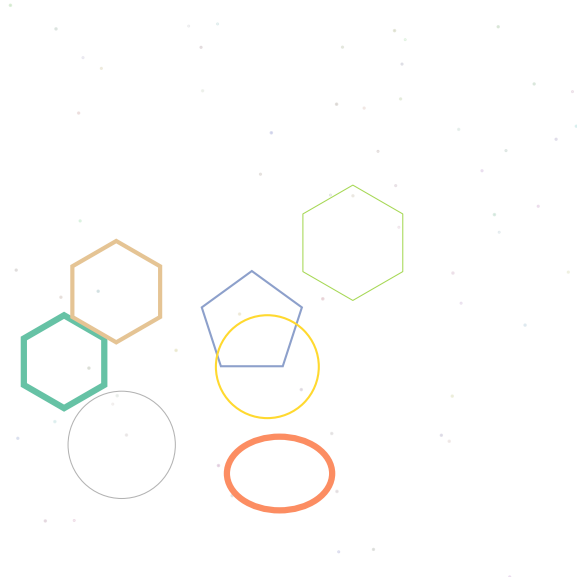[{"shape": "hexagon", "thickness": 3, "radius": 0.4, "center": [0.111, 0.373]}, {"shape": "oval", "thickness": 3, "radius": 0.46, "center": [0.484, 0.179]}, {"shape": "pentagon", "thickness": 1, "radius": 0.46, "center": [0.436, 0.439]}, {"shape": "hexagon", "thickness": 0.5, "radius": 0.5, "center": [0.611, 0.579]}, {"shape": "circle", "thickness": 1, "radius": 0.45, "center": [0.463, 0.364]}, {"shape": "hexagon", "thickness": 2, "radius": 0.44, "center": [0.201, 0.494]}, {"shape": "circle", "thickness": 0.5, "radius": 0.46, "center": [0.211, 0.229]}]